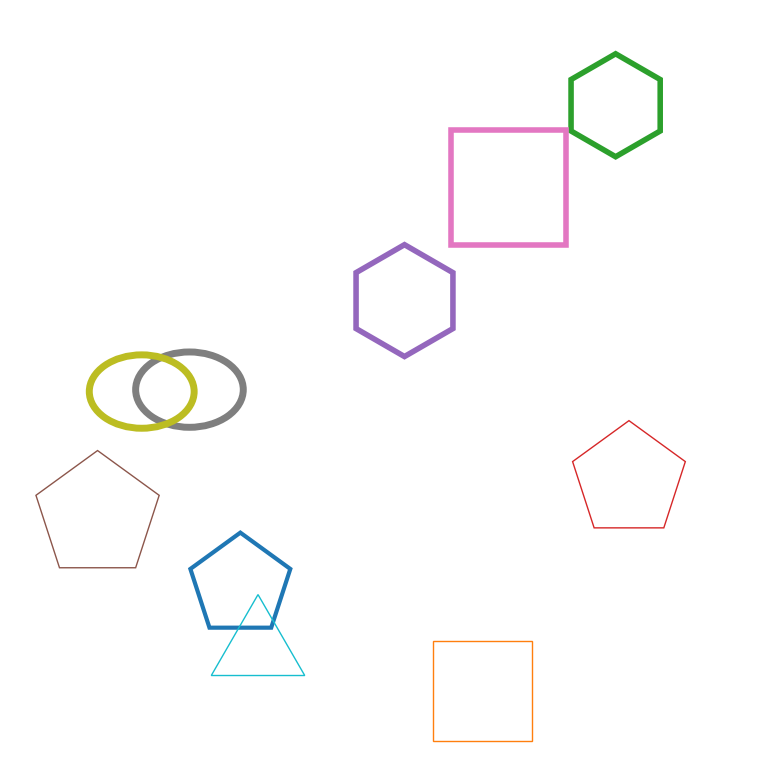[{"shape": "pentagon", "thickness": 1.5, "radius": 0.34, "center": [0.312, 0.24]}, {"shape": "square", "thickness": 0.5, "radius": 0.32, "center": [0.627, 0.103]}, {"shape": "hexagon", "thickness": 2, "radius": 0.33, "center": [0.8, 0.863]}, {"shape": "pentagon", "thickness": 0.5, "radius": 0.38, "center": [0.817, 0.377]}, {"shape": "hexagon", "thickness": 2, "radius": 0.36, "center": [0.525, 0.61]}, {"shape": "pentagon", "thickness": 0.5, "radius": 0.42, "center": [0.127, 0.331]}, {"shape": "square", "thickness": 2, "radius": 0.37, "center": [0.66, 0.756]}, {"shape": "oval", "thickness": 2.5, "radius": 0.35, "center": [0.246, 0.494]}, {"shape": "oval", "thickness": 2.5, "radius": 0.34, "center": [0.184, 0.491]}, {"shape": "triangle", "thickness": 0.5, "radius": 0.35, "center": [0.335, 0.158]}]